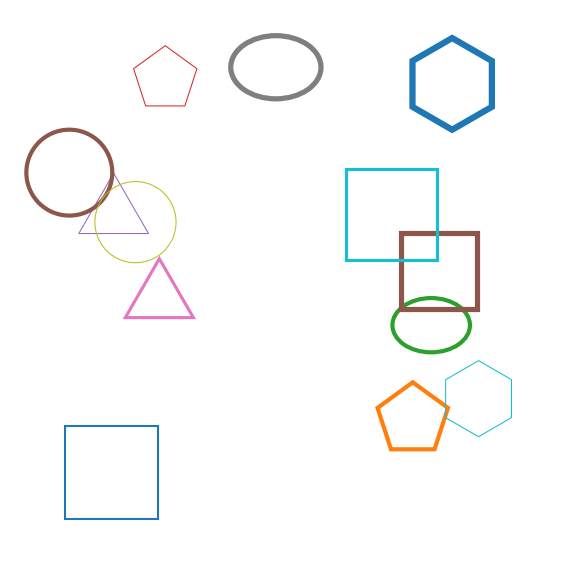[{"shape": "square", "thickness": 1, "radius": 0.4, "center": [0.193, 0.181]}, {"shape": "hexagon", "thickness": 3, "radius": 0.4, "center": [0.783, 0.854]}, {"shape": "pentagon", "thickness": 2, "radius": 0.32, "center": [0.715, 0.273]}, {"shape": "oval", "thickness": 2, "radius": 0.34, "center": [0.747, 0.436]}, {"shape": "pentagon", "thickness": 0.5, "radius": 0.29, "center": [0.286, 0.862]}, {"shape": "triangle", "thickness": 0.5, "radius": 0.35, "center": [0.197, 0.63]}, {"shape": "square", "thickness": 2.5, "radius": 0.33, "center": [0.76, 0.53]}, {"shape": "circle", "thickness": 2, "radius": 0.37, "center": [0.12, 0.7]}, {"shape": "triangle", "thickness": 1.5, "radius": 0.34, "center": [0.276, 0.483]}, {"shape": "oval", "thickness": 2.5, "radius": 0.39, "center": [0.478, 0.883]}, {"shape": "circle", "thickness": 0.5, "radius": 0.35, "center": [0.235, 0.614]}, {"shape": "hexagon", "thickness": 0.5, "radius": 0.33, "center": [0.829, 0.309]}, {"shape": "square", "thickness": 1.5, "radius": 0.39, "center": [0.677, 0.627]}]